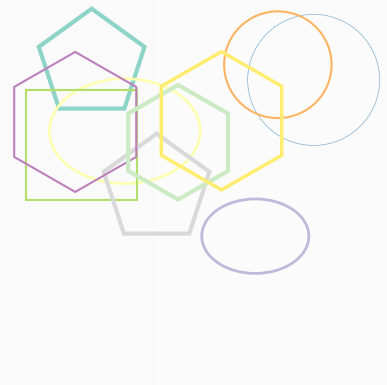[{"shape": "pentagon", "thickness": 3, "radius": 0.72, "center": [0.237, 0.834]}, {"shape": "oval", "thickness": 2, "radius": 0.97, "center": [0.322, 0.66]}, {"shape": "oval", "thickness": 2, "radius": 0.69, "center": [0.659, 0.387]}, {"shape": "circle", "thickness": 0.5, "radius": 0.85, "center": [0.809, 0.792]}, {"shape": "circle", "thickness": 1.5, "radius": 0.69, "center": [0.717, 0.832]}, {"shape": "square", "thickness": 1.5, "radius": 0.71, "center": [0.211, 0.623]}, {"shape": "pentagon", "thickness": 3, "radius": 0.72, "center": [0.404, 0.509]}, {"shape": "hexagon", "thickness": 1.5, "radius": 0.91, "center": [0.194, 0.683]}, {"shape": "hexagon", "thickness": 3, "radius": 0.74, "center": [0.46, 0.631]}, {"shape": "hexagon", "thickness": 2.5, "radius": 0.9, "center": [0.572, 0.686]}]